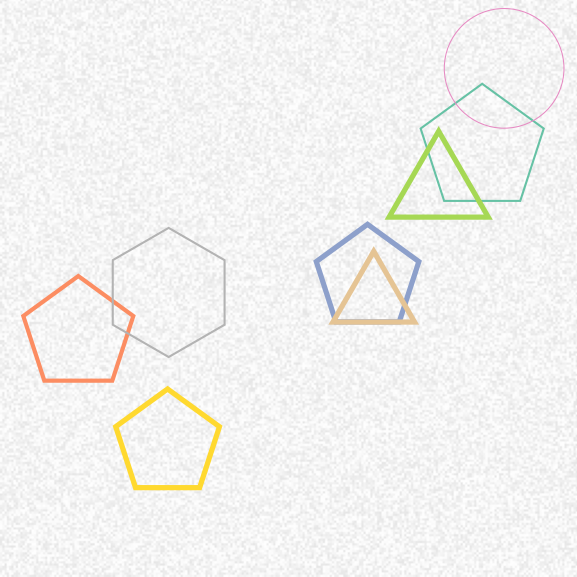[{"shape": "pentagon", "thickness": 1, "radius": 0.56, "center": [0.835, 0.742]}, {"shape": "pentagon", "thickness": 2, "radius": 0.5, "center": [0.136, 0.421]}, {"shape": "pentagon", "thickness": 2.5, "radius": 0.47, "center": [0.636, 0.517]}, {"shape": "circle", "thickness": 0.5, "radius": 0.52, "center": [0.873, 0.881]}, {"shape": "triangle", "thickness": 2.5, "radius": 0.5, "center": [0.76, 0.673]}, {"shape": "pentagon", "thickness": 2.5, "radius": 0.47, "center": [0.29, 0.231]}, {"shape": "triangle", "thickness": 2.5, "radius": 0.41, "center": [0.647, 0.482]}, {"shape": "hexagon", "thickness": 1, "radius": 0.56, "center": [0.292, 0.493]}]